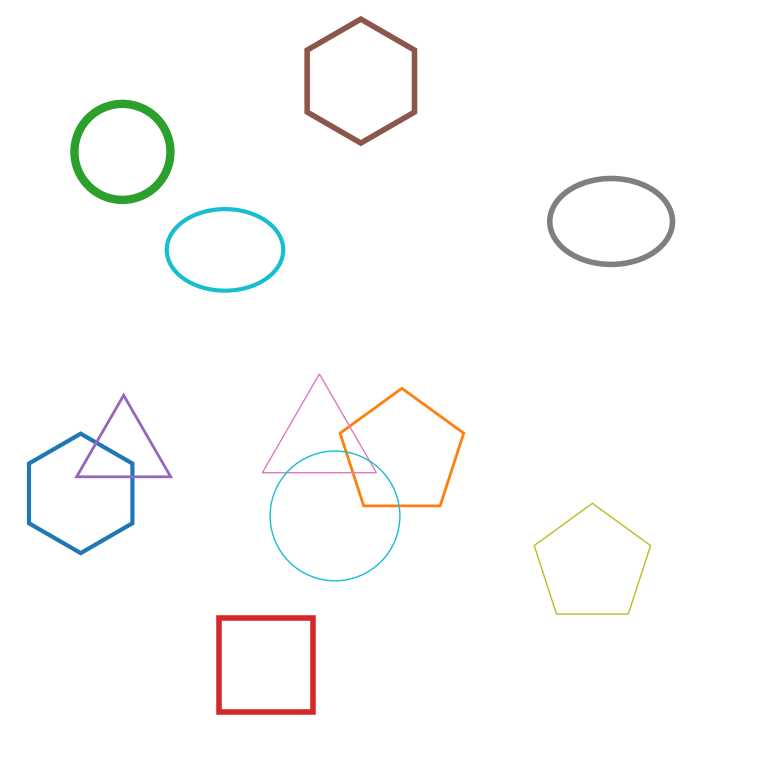[{"shape": "hexagon", "thickness": 1.5, "radius": 0.39, "center": [0.105, 0.359]}, {"shape": "pentagon", "thickness": 1, "radius": 0.42, "center": [0.522, 0.411]}, {"shape": "circle", "thickness": 3, "radius": 0.31, "center": [0.159, 0.803]}, {"shape": "square", "thickness": 2, "radius": 0.3, "center": [0.346, 0.136]}, {"shape": "triangle", "thickness": 1, "radius": 0.35, "center": [0.161, 0.416]}, {"shape": "hexagon", "thickness": 2, "radius": 0.4, "center": [0.469, 0.895]}, {"shape": "triangle", "thickness": 0.5, "radius": 0.43, "center": [0.415, 0.429]}, {"shape": "oval", "thickness": 2, "radius": 0.4, "center": [0.794, 0.712]}, {"shape": "pentagon", "thickness": 0.5, "radius": 0.4, "center": [0.769, 0.267]}, {"shape": "circle", "thickness": 0.5, "radius": 0.42, "center": [0.435, 0.33]}, {"shape": "oval", "thickness": 1.5, "radius": 0.38, "center": [0.292, 0.675]}]